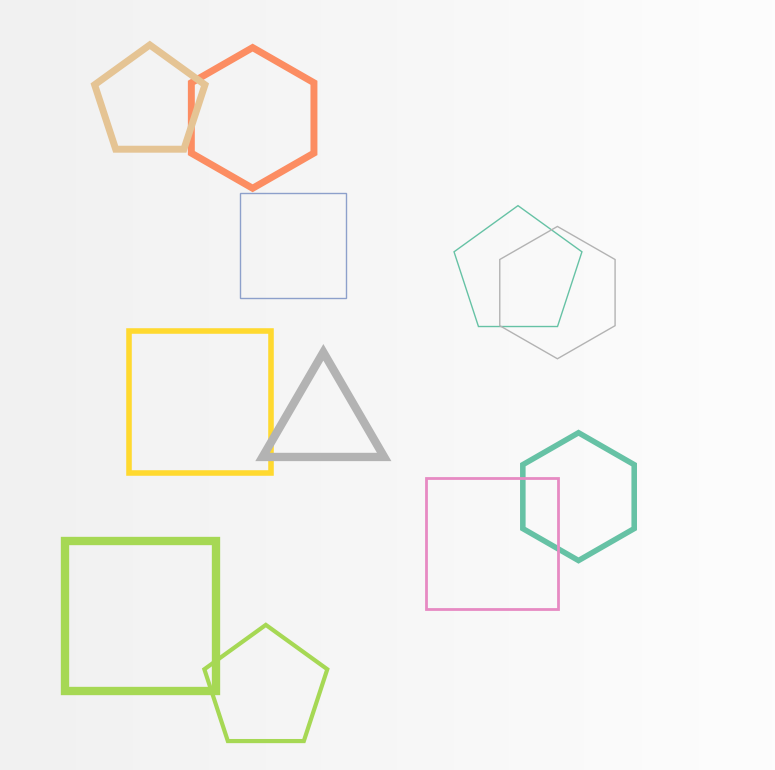[{"shape": "hexagon", "thickness": 2, "radius": 0.41, "center": [0.746, 0.355]}, {"shape": "pentagon", "thickness": 0.5, "radius": 0.43, "center": [0.668, 0.646]}, {"shape": "hexagon", "thickness": 2.5, "radius": 0.46, "center": [0.326, 0.847]}, {"shape": "square", "thickness": 0.5, "radius": 0.34, "center": [0.379, 0.681]}, {"shape": "square", "thickness": 1, "radius": 0.42, "center": [0.635, 0.294]}, {"shape": "pentagon", "thickness": 1.5, "radius": 0.42, "center": [0.343, 0.105]}, {"shape": "square", "thickness": 3, "radius": 0.49, "center": [0.182, 0.2]}, {"shape": "square", "thickness": 2, "radius": 0.46, "center": [0.258, 0.478]}, {"shape": "pentagon", "thickness": 2.5, "radius": 0.37, "center": [0.193, 0.867]}, {"shape": "triangle", "thickness": 3, "radius": 0.45, "center": [0.417, 0.452]}, {"shape": "hexagon", "thickness": 0.5, "radius": 0.43, "center": [0.719, 0.62]}]